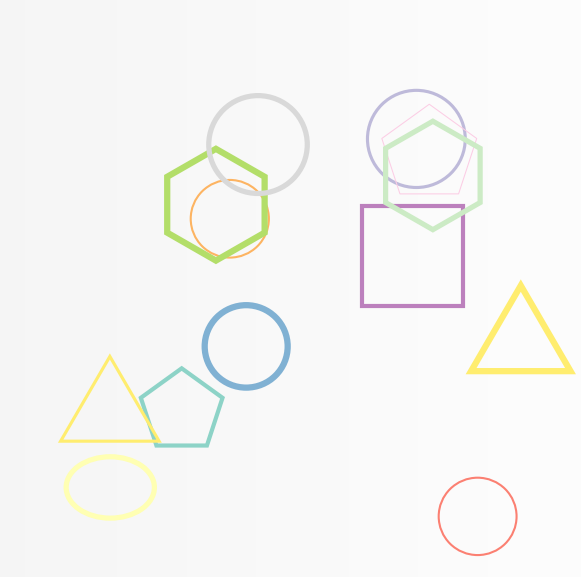[{"shape": "pentagon", "thickness": 2, "radius": 0.37, "center": [0.313, 0.287]}, {"shape": "oval", "thickness": 2.5, "radius": 0.38, "center": [0.19, 0.155]}, {"shape": "circle", "thickness": 1.5, "radius": 0.42, "center": [0.716, 0.759]}, {"shape": "circle", "thickness": 1, "radius": 0.33, "center": [0.822, 0.105]}, {"shape": "circle", "thickness": 3, "radius": 0.36, "center": [0.424, 0.399]}, {"shape": "circle", "thickness": 1, "radius": 0.34, "center": [0.395, 0.62]}, {"shape": "hexagon", "thickness": 3, "radius": 0.48, "center": [0.371, 0.645]}, {"shape": "pentagon", "thickness": 0.5, "radius": 0.43, "center": [0.739, 0.733]}, {"shape": "circle", "thickness": 2.5, "radius": 0.42, "center": [0.444, 0.749]}, {"shape": "square", "thickness": 2, "radius": 0.43, "center": [0.71, 0.556]}, {"shape": "hexagon", "thickness": 2.5, "radius": 0.47, "center": [0.745, 0.695]}, {"shape": "triangle", "thickness": 1.5, "radius": 0.49, "center": [0.189, 0.284]}, {"shape": "triangle", "thickness": 3, "radius": 0.49, "center": [0.896, 0.406]}]